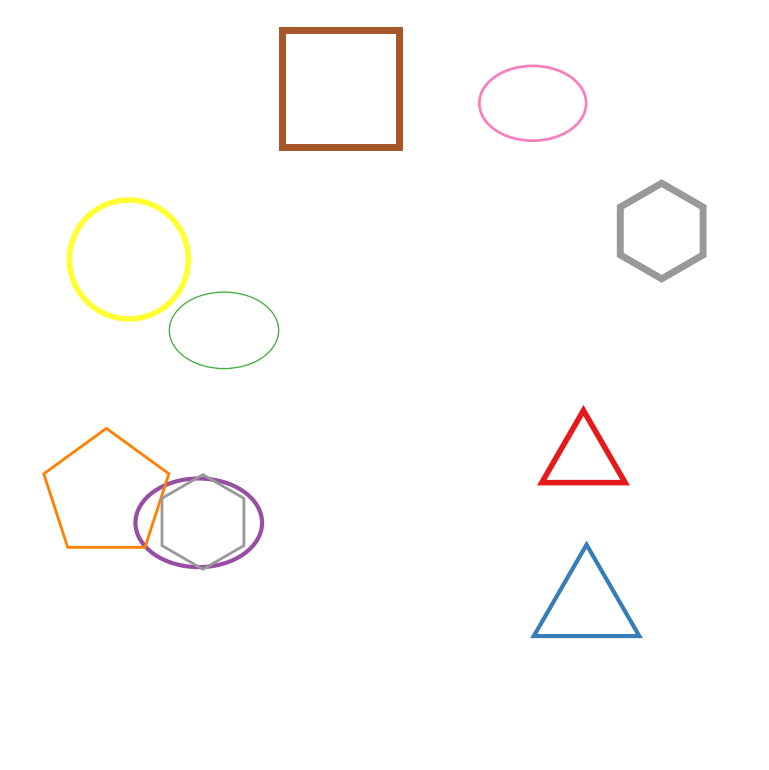[{"shape": "triangle", "thickness": 2, "radius": 0.31, "center": [0.758, 0.404]}, {"shape": "triangle", "thickness": 1.5, "radius": 0.4, "center": [0.762, 0.213]}, {"shape": "oval", "thickness": 0.5, "radius": 0.35, "center": [0.291, 0.571]}, {"shape": "oval", "thickness": 1.5, "radius": 0.41, "center": [0.258, 0.321]}, {"shape": "pentagon", "thickness": 1, "radius": 0.43, "center": [0.138, 0.358]}, {"shape": "circle", "thickness": 2, "radius": 0.39, "center": [0.167, 0.663]}, {"shape": "square", "thickness": 2.5, "radius": 0.38, "center": [0.442, 0.885]}, {"shape": "oval", "thickness": 1, "radius": 0.35, "center": [0.692, 0.866]}, {"shape": "hexagon", "thickness": 2.5, "radius": 0.31, "center": [0.859, 0.7]}, {"shape": "hexagon", "thickness": 1, "radius": 0.31, "center": [0.264, 0.322]}]